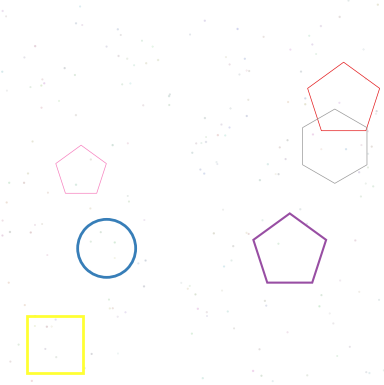[{"shape": "pentagon", "thickness": 0.5, "radius": 0.49, "center": [0.893, 0.74]}, {"shape": "circle", "thickness": 2, "radius": 0.38, "center": [0.277, 0.355]}, {"shape": "pentagon", "thickness": 1.5, "radius": 0.5, "center": [0.753, 0.346]}, {"shape": "square", "thickness": 2, "radius": 0.37, "center": [0.143, 0.106]}, {"shape": "pentagon", "thickness": 0.5, "radius": 0.35, "center": [0.211, 0.554]}, {"shape": "hexagon", "thickness": 0.5, "radius": 0.48, "center": [0.87, 0.62]}]